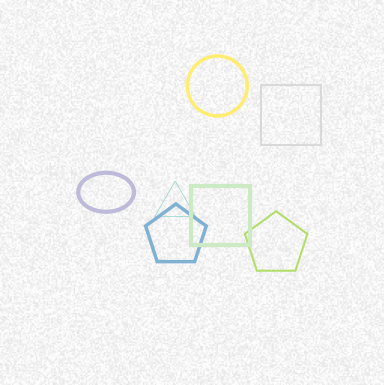[{"shape": "triangle", "thickness": 0.5, "radius": 0.3, "center": [0.455, 0.468]}, {"shape": "oval", "thickness": 3, "radius": 0.36, "center": [0.275, 0.501]}, {"shape": "pentagon", "thickness": 2.5, "radius": 0.41, "center": [0.457, 0.387]}, {"shape": "pentagon", "thickness": 1.5, "radius": 0.43, "center": [0.717, 0.366]}, {"shape": "square", "thickness": 1.5, "radius": 0.39, "center": [0.756, 0.701]}, {"shape": "square", "thickness": 3, "radius": 0.38, "center": [0.572, 0.441]}, {"shape": "circle", "thickness": 2.5, "radius": 0.39, "center": [0.565, 0.777]}]